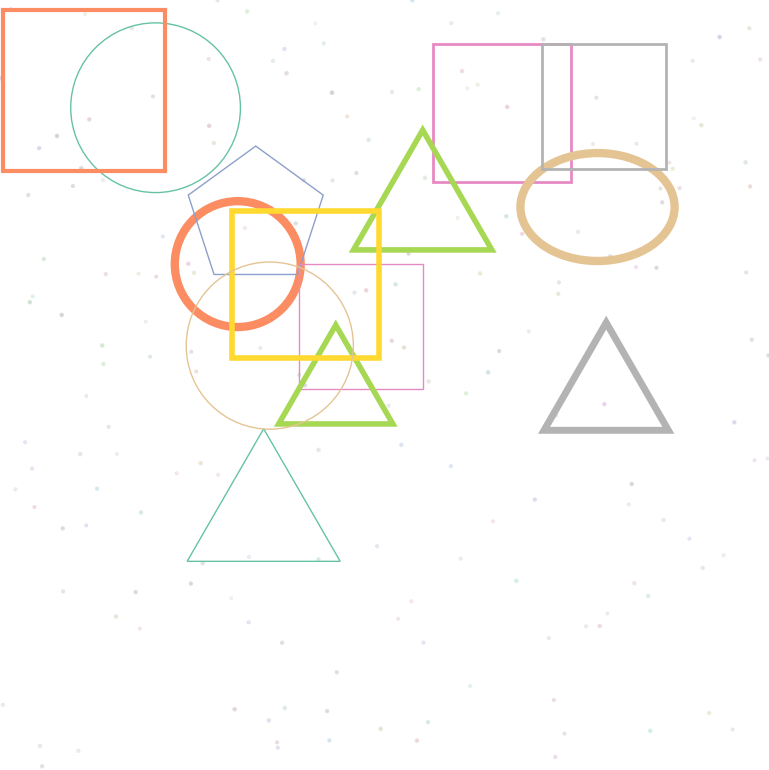[{"shape": "circle", "thickness": 0.5, "radius": 0.55, "center": [0.202, 0.86]}, {"shape": "triangle", "thickness": 0.5, "radius": 0.57, "center": [0.342, 0.328]}, {"shape": "circle", "thickness": 3, "radius": 0.41, "center": [0.309, 0.657]}, {"shape": "square", "thickness": 1.5, "radius": 0.52, "center": [0.109, 0.882]}, {"shape": "pentagon", "thickness": 0.5, "radius": 0.46, "center": [0.332, 0.718]}, {"shape": "square", "thickness": 0.5, "radius": 0.4, "center": [0.469, 0.576]}, {"shape": "square", "thickness": 1, "radius": 0.45, "center": [0.652, 0.853]}, {"shape": "triangle", "thickness": 2, "radius": 0.52, "center": [0.549, 0.727]}, {"shape": "triangle", "thickness": 2, "radius": 0.43, "center": [0.436, 0.492]}, {"shape": "square", "thickness": 2, "radius": 0.48, "center": [0.397, 0.631]}, {"shape": "circle", "thickness": 0.5, "radius": 0.54, "center": [0.35, 0.551]}, {"shape": "oval", "thickness": 3, "radius": 0.5, "center": [0.776, 0.731]}, {"shape": "triangle", "thickness": 2.5, "radius": 0.47, "center": [0.787, 0.488]}, {"shape": "square", "thickness": 1, "radius": 0.4, "center": [0.785, 0.862]}]